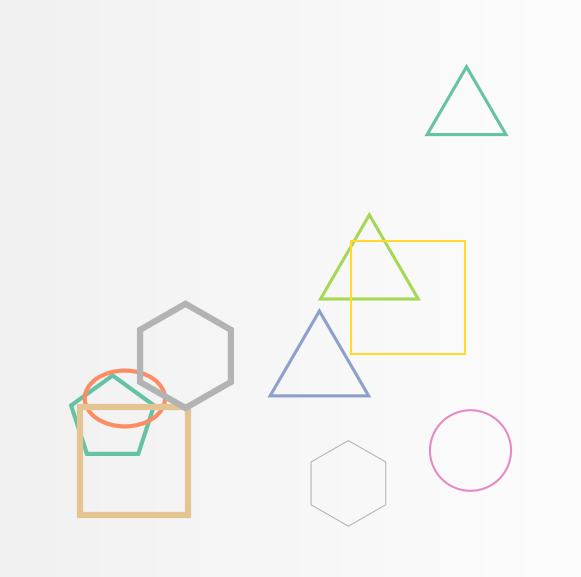[{"shape": "pentagon", "thickness": 2, "radius": 0.38, "center": [0.194, 0.274]}, {"shape": "triangle", "thickness": 1.5, "radius": 0.39, "center": [0.803, 0.805]}, {"shape": "oval", "thickness": 2, "radius": 0.35, "center": [0.215, 0.309]}, {"shape": "triangle", "thickness": 1.5, "radius": 0.49, "center": [0.55, 0.363]}, {"shape": "circle", "thickness": 1, "radius": 0.35, "center": [0.809, 0.219]}, {"shape": "triangle", "thickness": 1.5, "radius": 0.49, "center": [0.635, 0.53]}, {"shape": "square", "thickness": 1, "radius": 0.49, "center": [0.702, 0.484]}, {"shape": "square", "thickness": 3, "radius": 0.47, "center": [0.231, 0.201]}, {"shape": "hexagon", "thickness": 0.5, "radius": 0.37, "center": [0.599, 0.162]}, {"shape": "hexagon", "thickness": 3, "radius": 0.45, "center": [0.319, 0.383]}]